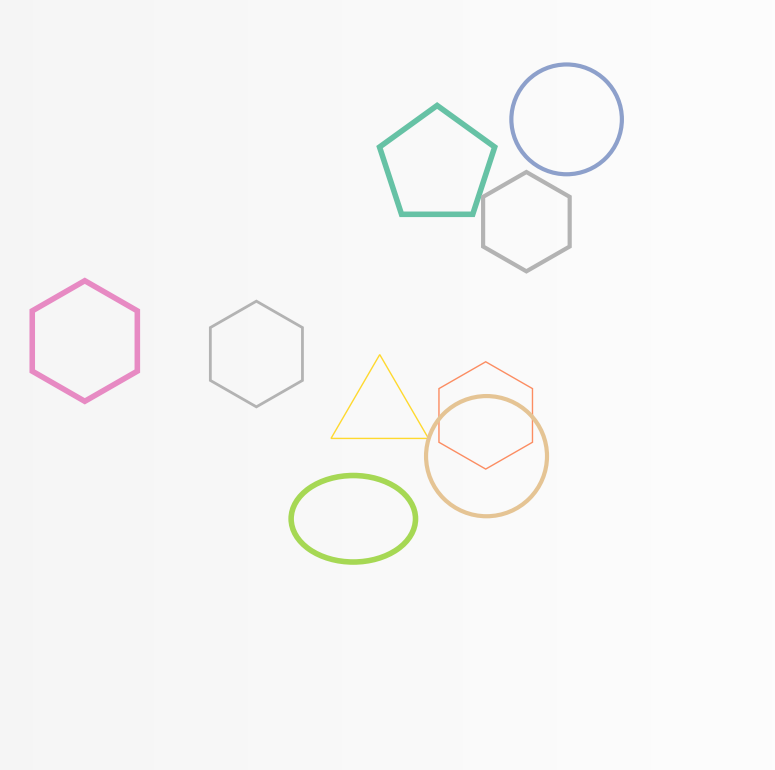[{"shape": "pentagon", "thickness": 2, "radius": 0.39, "center": [0.564, 0.785]}, {"shape": "hexagon", "thickness": 0.5, "radius": 0.35, "center": [0.627, 0.46]}, {"shape": "circle", "thickness": 1.5, "radius": 0.36, "center": [0.731, 0.845]}, {"shape": "hexagon", "thickness": 2, "radius": 0.39, "center": [0.109, 0.557]}, {"shape": "oval", "thickness": 2, "radius": 0.4, "center": [0.456, 0.326]}, {"shape": "triangle", "thickness": 0.5, "radius": 0.36, "center": [0.49, 0.467]}, {"shape": "circle", "thickness": 1.5, "radius": 0.39, "center": [0.628, 0.408]}, {"shape": "hexagon", "thickness": 1.5, "radius": 0.32, "center": [0.679, 0.712]}, {"shape": "hexagon", "thickness": 1, "radius": 0.34, "center": [0.331, 0.54]}]